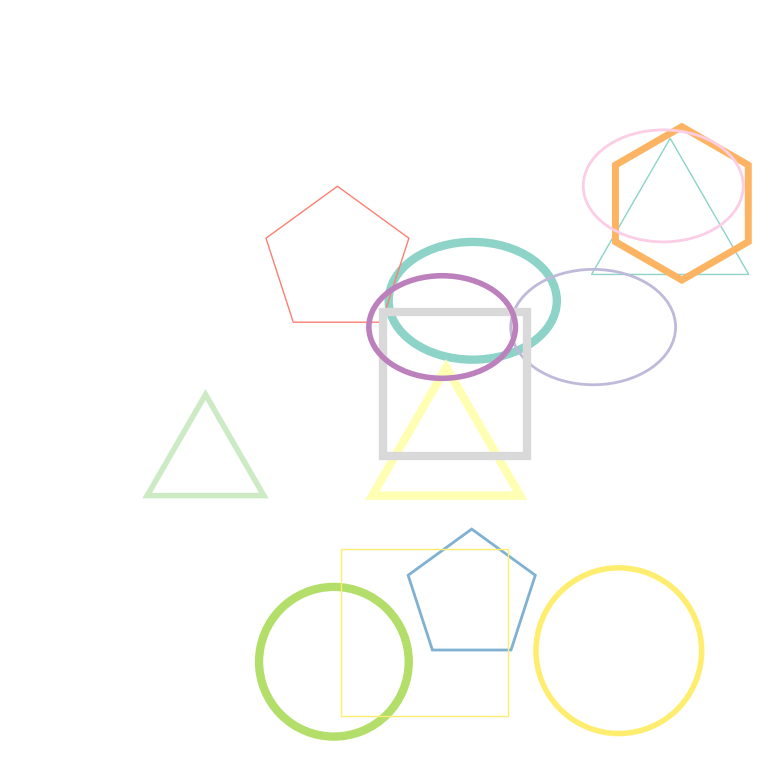[{"shape": "triangle", "thickness": 0.5, "radius": 0.59, "center": [0.87, 0.703]}, {"shape": "oval", "thickness": 3, "radius": 0.55, "center": [0.614, 0.609]}, {"shape": "triangle", "thickness": 3, "radius": 0.55, "center": [0.579, 0.412]}, {"shape": "oval", "thickness": 1, "radius": 0.54, "center": [0.77, 0.575]}, {"shape": "pentagon", "thickness": 0.5, "radius": 0.49, "center": [0.438, 0.66]}, {"shape": "pentagon", "thickness": 1, "radius": 0.43, "center": [0.613, 0.226]}, {"shape": "hexagon", "thickness": 2.5, "radius": 0.5, "center": [0.886, 0.736]}, {"shape": "circle", "thickness": 3, "radius": 0.49, "center": [0.434, 0.141]}, {"shape": "oval", "thickness": 1, "radius": 0.52, "center": [0.861, 0.759]}, {"shape": "square", "thickness": 3, "radius": 0.47, "center": [0.591, 0.501]}, {"shape": "oval", "thickness": 2, "radius": 0.48, "center": [0.574, 0.575]}, {"shape": "triangle", "thickness": 2, "radius": 0.44, "center": [0.267, 0.4]}, {"shape": "square", "thickness": 0.5, "radius": 0.54, "center": [0.551, 0.179]}, {"shape": "circle", "thickness": 2, "radius": 0.54, "center": [0.804, 0.155]}]